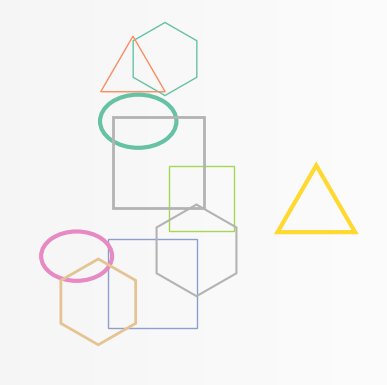[{"shape": "oval", "thickness": 3, "radius": 0.49, "center": [0.357, 0.685]}, {"shape": "hexagon", "thickness": 1, "radius": 0.47, "center": [0.426, 0.847]}, {"shape": "triangle", "thickness": 1, "radius": 0.48, "center": [0.343, 0.81]}, {"shape": "square", "thickness": 1, "radius": 0.58, "center": [0.394, 0.264]}, {"shape": "oval", "thickness": 3, "radius": 0.46, "center": [0.198, 0.335]}, {"shape": "square", "thickness": 1, "radius": 0.42, "center": [0.521, 0.484]}, {"shape": "triangle", "thickness": 3, "radius": 0.58, "center": [0.816, 0.455]}, {"shape": "hexagon", "thickness": 2, "radius": 0.56, "center": [0.254, 0.216]}, {"shape": "square", "thickness": 2, "radius": 0.59, "center": [0.409, 0.577]}, {"shape": "hexagon", "thickness": 1.5, "radius": 0.59, "center": [0.507, 0.35]}]